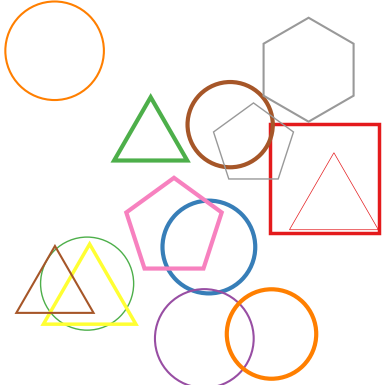[{"shape": "square", "thickness": 2.5, "radius": 0.71, "center": [0.842, 0.536]}, {"shape": "triangle", "thickness": 0.5, "radius": 0.67, "center": [0.867, 0.47]}, {"shape": "circle", "thickness": 3, "radius": 0.6, "center": [0.543, 0.358]}, {"shape": "circle", "thickness": 1, "radius": 0.6, "center": [0.226, 0.263]}, {"shape": "triangle", "thickness": 3, "radius": 0.55, "center": [0.391, 0.638]}, {"shape": "circle", "thickness": 1.5, "radius": 0.64, "center": [0.531, 0.121]}, {"shape": "circle", "thickness": 3, "radius": 0.58, "center": [0.705, 0.132]}, {"shape": "circle", "thickness": 1.5, "radius": 0.64, "center": [0.142, 0.868]}, {"shape": "triangle", "thickness": 2.5, "radius": 0.69, "center": [0.233, 0.227]}, {"shape": "circle", "thickness": 3, "radius": 0.55, "center": [0.598, 0.676]}, {"shape": "triangle", "thickness": 1.5, "radius": 0.58, "center": [0.143, 0.245]}, {"shape": "pentagon", "thickness": 3, "radius": 0.65, "center": [0.452, 0.408]}, {"shape": "hexagon", "thickness": 1.5, "radius": 0.67, "center": [0.802, 0.819]}, {"shape": "pentagon", "thickness": 1, "radius": 0.55, "center": [0.658, 0.623]}]